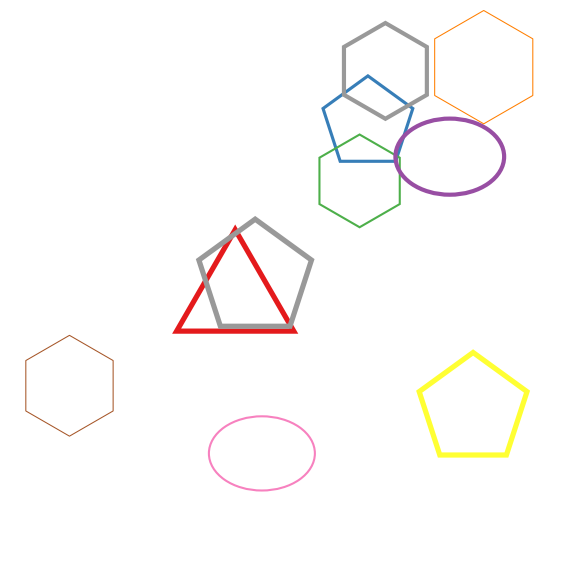[{"shape": "triangle", "thickness": 2.5, "radius": 0.59, "center": [0.407, 0.484]}, {"shape": "pentagon", "thickness": 1.5, "radius": 0.41, "center": [0.637, 0.786]}, {"shape": "hexagon", "thickness": 1, "radius": 0.4, "center": [0.623, 0.686]}, {"shape": "oval", "thickness": 2, "radius": 0.47, "center": [0.779, 0.728]}, {"shape": "hexagon", "thickness": 0.5, "radius": 0.49, "center": [0.838, 0.883]}, {"shape": "pentagon", "thickness": 2.5, "radius": 0.49, "center": [0.819, 0.291]}, {"shape": "hexagon", "thickness": 0.5, "radius": 0.44, "center": [0.12, 0.331]}, {"shape": "oval", "thickness": 1, "radius": 0.46, "center": [0.453, 0.214]}, {"shape": "hexagon", "thickness": 2, "radius": 0.41, "center": [0.667, 0.876]}, {"shape": "pentagon", "thickness": 2.5, "radius": 0.51, "center": [0.442, 0.517]}]